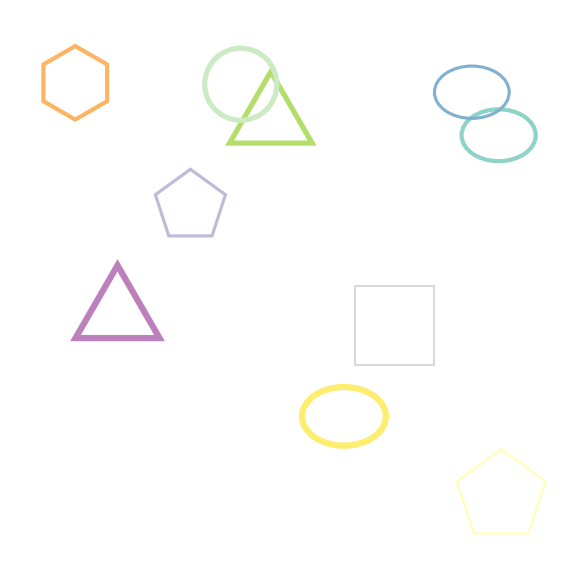[{"shape": "oval", "thickness": 2, "radius": 0.32, "center": [0.863, 0.765]}, {"shape": "pentagon", "thickness": 1, "radius": 0.4, "center": [0.868, 0.141]}, {"shape": "pentagon", "thickness": 1.5, "radius": 0.32, "center": [0.33, 0.642]}, {"shape": "oval", "thickness": 1.5, "radius": 0.32, "center": [0.817, 0.839]}, {"shape": "hexagon", "thickness": 2, "radius": 0.32, "center": [0.13, 0.856]}, {"shape": "triangle", "thickness": 2.5, "radius": 0.41, "center": [0.469, 0.793]}, {"shape": "square", "thickness": 1, "radius": 0.34, "center": [0.682, 0.436]}, {"shape": "triangle", "thickness": 3, "radius": 0.42, "center": [0.203, 0.456]}, {"shape": "circle", "thickness": 2.5, "radius": 0.31, "center": [0.417, 0.853]}, {"shape": "oval", "thickness": 3, "radius": 0.36, "center": [0.596, 0.278]}]